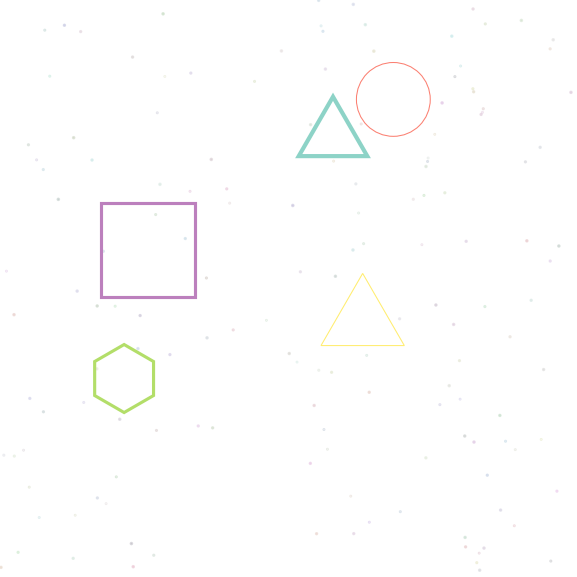[{"shape": "triangle", "thickness": 2, "radius": 0.34, "center": [0.577, 0.763]}, {"shape": "circle", "thickness": 0.5, "radius": 0.32, "center": [0.681, 0.827]}, {"shape": "hexagon", "thickness": 1.5, "radius": 0.29, "center": [0.215, 0.344]}, {"shape": "square", "thickness": 1.5, "radius": 0.41, "center": [0.256, 0.566]}, {"shape": "triangle", "thickness": 0.5, "radius": 0.42, "center": [0.628, 0.442]}]